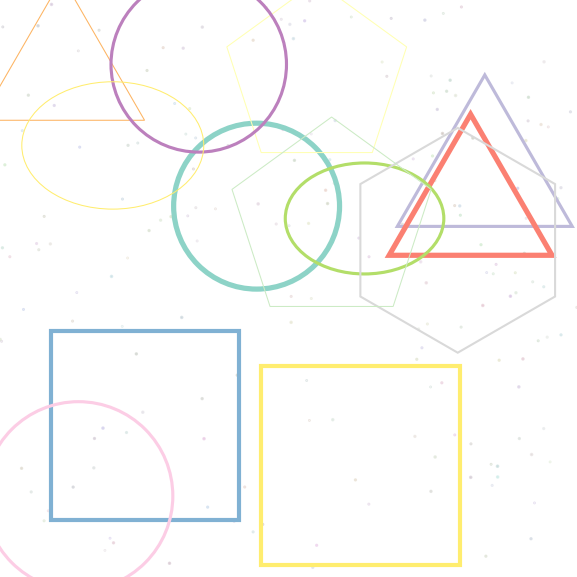[{"shape": "circle", "thickness": 2.5, "radius": 0.72, "center": [0.444, 0.642]}, {"shape": "pentagon", "thickness": 0.5, "radius": 0.82, "center": [0.548, 0.867]}, {"shape": "triangle", "thickness": 1.5, "radius": 0.87, "center": [0.839, 0.695]}, {"shape": "triangle", "thickness": 2.5, "radius": 0.81, "center": [0.815, 0.638]}, {"shape": "square", "thickness": 2, "radius": 0.82, "center": [0.251, 0.263]}, {"shape": "triangle", "thickness": 0.5, "radius": 0.82, "center": [0.108, 0.873]}, {"shape": "oval", "thickness": 1.5, "radius": 0.69, "center": [0.631, 0.621]}, {"shape": "circle", "thickness": 1.5, "radius": 0.82, "center": [0.136, 0.14]}, {"shape": "hexagon", "thickness": 1, "radius": 0.97, "center": [0.793, 0.583]}, {"shape": "circle", "thickness": 1.5, "radius": 0.76, "center": [0.344, 0.888]}, {"shape": "pentagon", "thickness": 0.5, "radius": 0.91, "center": [0.574, 0.615]}, {"shape": "square", "thickness": 2, "radius": 0.86, "center": [0.624, 0.192]}, {"shape": "oval", "thickness": 0.5, "radius": 0.79, "center": [0.195, 0.747]}]